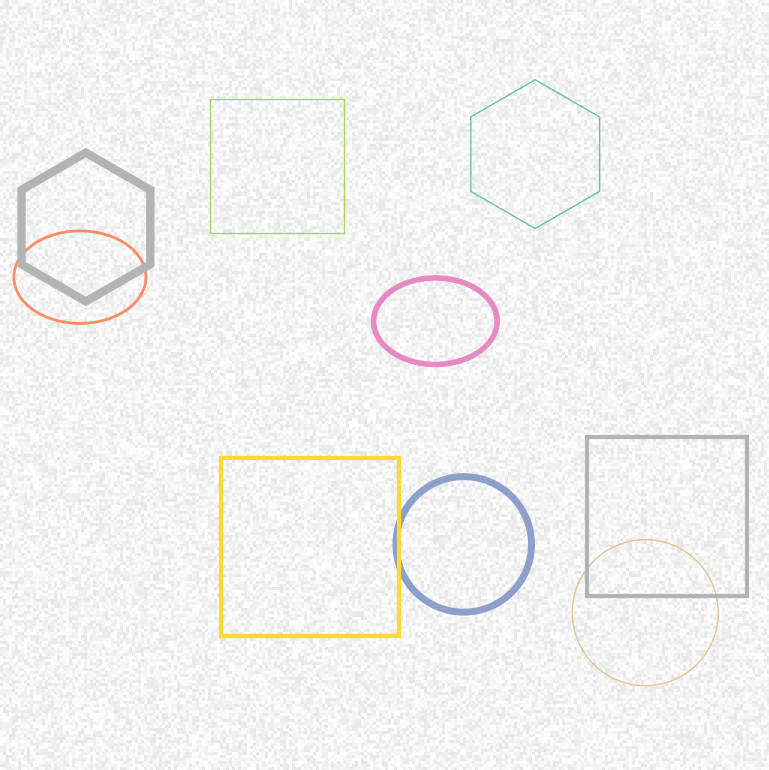[{"shape": "hexagon", "thickness": 0.5, "radius": 0.48, "center": [0.695, 0.8]}, {"shape": "oval", "thickness": 1, "radius": 0.43, "center": [0.104, 0.64]}, {"shape": "circle", "thickness": 2.5, "radius": 0.44, "center": [0.602, 0.293]}, {"shape": "oval", "thickness": 2, "radius": 0.4, "center": [0.565, 0.583]}, {"shape": "square", "thickness": 0.5, "radius": 0.44, "center": [0.36, 0.784]}, {"shape": "square", "thickness": 1.5, "radius": 0.58, "center": [0.402, 0.29]}, {"shape": "circle", "thickness": 0.5, "radius": 0.47, "center": [0.838, 0.204]}, {"shape": "hexagon", "thickness": 3, "radius": 0.48, "center": [0.112, 0.705]}, {"shape": "square", "thickness": 1.5, "radius": 0.52, "center": [0.866, 0.329]}]